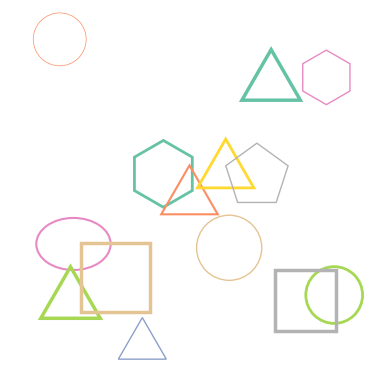[{"shape": "triangle", "thickness": 2.5, "radius": 0.44, "center": [0.704, 0.784]}, {"shape": "hexagon", "thickness": 2, "radius": 0.43, "center": [0.424, 0.548]}, {"shape": "circle", "thickness": 0.5, "radius": 0.34, "center": [0.155, 0.898]}, {"shape": "triangle", "thickness": 1.5, "radius": 0.42, "center": [0.492, 0.486]}, {"shape": "triangle", "thickness": 1, "radius": 0.36, "center": [0.37, 0.103]}, {"shape": "hexagon", "thickness": 1, "radius": 0.35, "center": [0.848, 0.799]}, {"shape": "oval", "thickness": 1.5, "radius": 0.48, "center": [0.191, 0.366]}, {"shape": "triangle", "thickness": 2.5, "radius": 0.45, "center": [0.183, 0.218]}, {"shape": "circle", "thickness": 2, "radius": 0.37, "center": [0.868, 0.234]}, {"shape": "triangle", "thickness": 2, "radius": 0.42, "center": [0.586, 0.554]}, {"shape": "circle", "thickness": 1, "radius": 0.42, "center": [0.595, 0.356]}, {"shape": "square", "thickness": 2.5, "radius": 0.45, "center": [0.3, 0.279]}, {"shape": "square", "thickness": 2.5, "radius": 0.39, "center": [0.793, 0.22]}, {"shape": "pentagon", "thickness": 1, "radius": 0.43, "center": [0.667, 0.543]}]